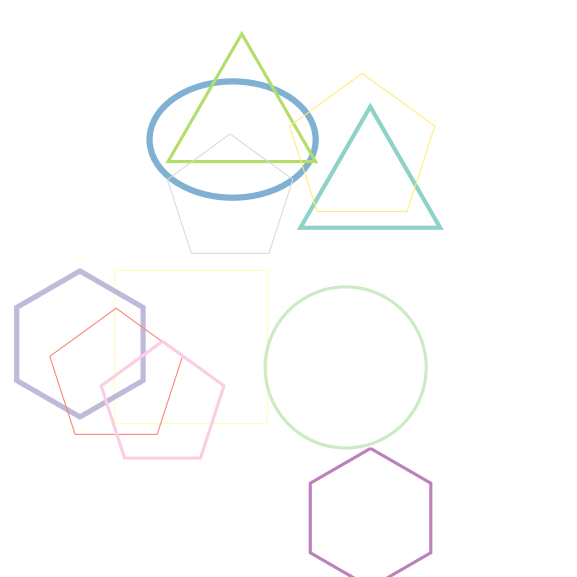[{"shape": "triangle", "thickness": 2, "radius": 0.7, "center": [0.641, 0.675]}, {"shape": "square", "thickness": 0.5, "radius": 0.66, "center": [0.329, 0.4]}, {"shape": "hexagon", "thickness": 2.5, "radius": 0.63, "center": [0.138, 0.404]}, {"shape": "pentagon", "thickness": 0.5, "radius": 0.6, "center": [0.201, 0.345]}, {"shape": "oval", "thickness": 3, "radius": 0.72, "center": [0.403, 0.757]}, {"shape": "triangle", "thickness": 1.5, "radius": 0.74, "center": [0.419, 0.793]}, {"shape": "pentagon", "thickness": 1.5, "radius": 0.56, "center": [0.281, 0.296]}, {"shape": "pentagon", "thickness": 0.5, "radius": 0.57, "center": [0.399, 0.653]}, {"shape": "hexagon", "thickness": 1.5, "radius": 0.6, "center": [0.642, 0.102]}, {"shape": "circle", "thickness": 1.5, "radius": 0.7, "center": [0.599, 0.363]}, {"shape": "pentagon", "thickness": 0.5, "radius": 0.66, "center": [0.627, 0.74]}]